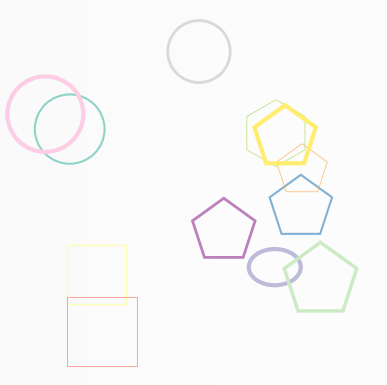[{"shape": "circle", "thickness": 1.5, "radius": 0.45, "center": [0.18, 0.665]}, {"shape": "square", "thickness": 1, "radius": 0.38, "center": [0.249, 0.286]}, {"shape": "oval", "thickness": 3, "radius": 0.34, "center": [0.709, 0.306]}, {"shape": "square", "thickness": 0.5, "radius": 0.45, "center": [0.264, 0.138]}, {"shape": "pentagon", "thickness": 1.5, "radius": 0.42, "center": [0.776, 0.461]}, {"shape": "pentagon", "thickness": 0.5, "radius": 0.35, "center": [0.779, 0.558]}, {"shape": "hexagon", "thickness": 0.5, "radius": 0.43, "center": [0.712, 0.654]}, {"shape": "circle", "thickness": 3, "radius": 0.49, "center": [0.117, 0.704]}, {"shape": "circle", "thickness": 2, "radius": 0.4, "center": [0.513, 0.866]}, {"shape": "pentagon", "thickness": 2, "radius": 0.42, "center": [0.578, 0.4]}, {"shape": "pentagon", "thickness": 2.5, "radius": 0.49, "center": [0.827, 0.272]}, {"shape": "pentagon", "thickness": 3, "radius": 0.42, "center": [0.736, 0.643]}]